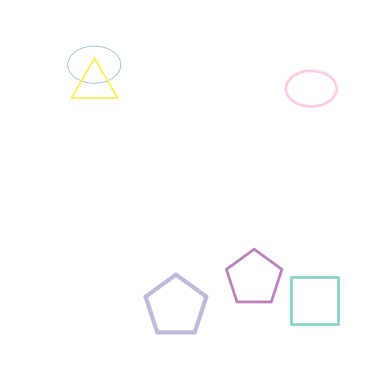[{"shape": "square", "thickness": 2, "radius": 0.3, "center": [0.816, 0.219]}, {"shape": "pentagon", "thickness": 3, "radius": 0.41, "center": [0.457, 0.204]}, {"shape": "oval", "thickness": 0.5, "radius": 0.34, "center": [0.245, 0.832]}, {"shape": "oval", "thickness": 2, "radius": 0.33, "center": [0.808, 0.77]}, {"shape": "pentagon", "thickness": 2, "radius": 0.38, "center": [0.66, 0.277]}, {"shape": "triangle", "thickness": 1.5, "radius": 0.34, "center": [0.246, 0.78]}]